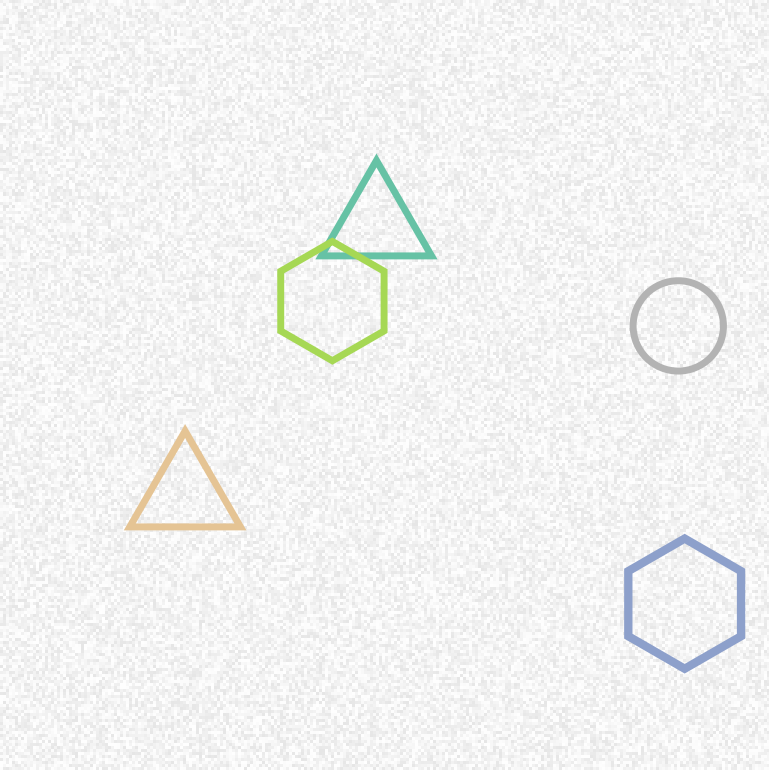[{"shape": "triangle", "thickness": 2.5, "radius": 0.41, "center": [0.489, 0.709]}, {"shape": "hexagon", "thickness": 3, "radius": 0.42, "center": [0.889, 0.216]}, {"shape": "hexagon", "thickness": 2.5, "radius": 0.39, "center": [0.432, 0.609]}, {"shape": "triangle", "thickness": 2.5, "radius": 0.41, "center": [0.24, 0.357]}, {"shape": "circle", "thickness": 2.5, "radius": 0.29, "center": [0.881, 0.577]}]